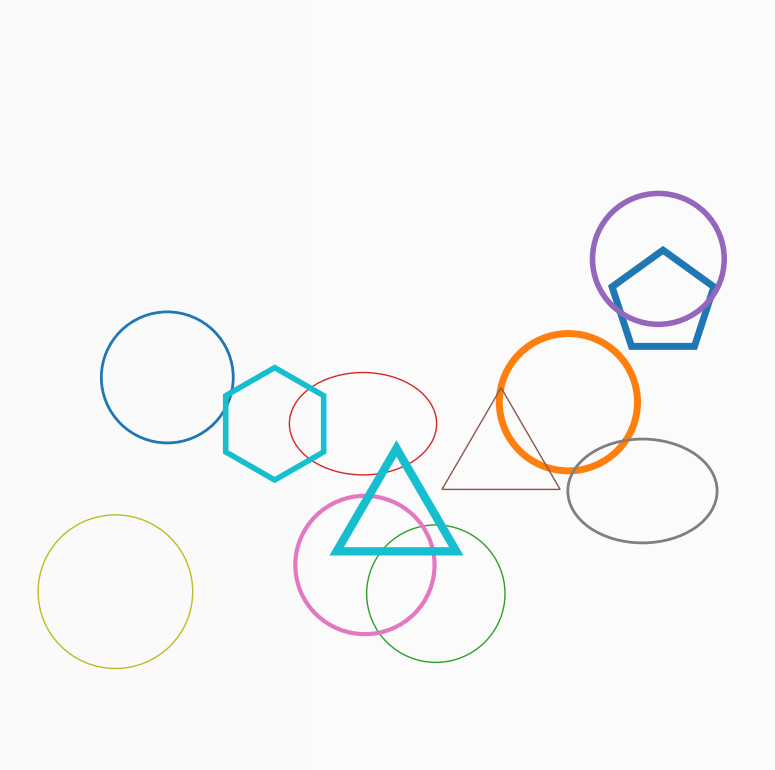[{"shape": "circle", "thickness": 1, "radius": 0.43, "center": [0.216, 0.51]}, {"shape": "pentagon", "thickness": 2.5, "radius": 0.35, "center": [0.855, 0.606]}, {"shape": "circle", "thickness": 2.5, "radius": 0.45, "center": [0.733, 0.478]}, {"shape": "circle", "thickness": 0.5, "radius": 0.45, "center": [0.562, 0.229]}, {"shape": "oval", "thickness": 0.5, "radius": 0.47, "center": [0.468, 0.45]}, {"shape": "circle", "thickness": 2, "radius": 0.42, "center": [0.849, 0.664]}, {"shape": "triangle", "thickness": 0.5, "radius": 0.44, "center": [0.647, 0.408]}, {"shape": "circle", "thickness": 1.5, "radius": 0.45, "center": [0.471, 0.266]}, {"shape": "oval", "thickness": 1, "radius": 0.48, "center": [0.829, 0.362]}, {"shape": "circle", "thickness": 0.5, "radius": 0.5, "center": [0.149, 0.232]}, {"shape": "hexagon", "thickness": 2, "radius": 0.36, "center": [0.354, 0.45]}, {"shape": "triangle", "thickness": 3, "radius": 0.45, "center": [0.512, 0.329]}]